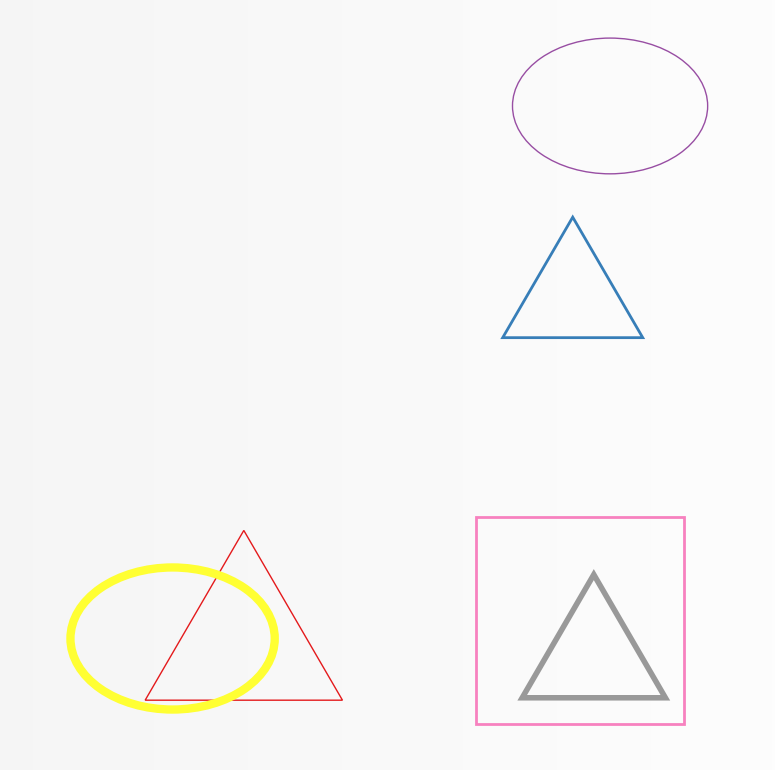[{"shape": "triangle", "thickness": 0.5, "radius": 0.73, "center": [0.315, 0.164]}, {"shape": "triangle", "thickness": 1, "radius": 0.52, "center": [0.739, 0.614]}, {"shape": "oval", "thickness": 0.5, "radius": 0.63, "center": [0.787, 0.862]}, {"shape": "oval", "thickness": 3, "radius": 0.66, "center": [0.223, 0.171]}, {"shape": "square", "thickness": 1, "radius": 0.67, "center": [0.748, 0.194]}, {"shape": "triangle", "thickness": 2, "radius": 0.53, "center": [0.766, 0.147]}]